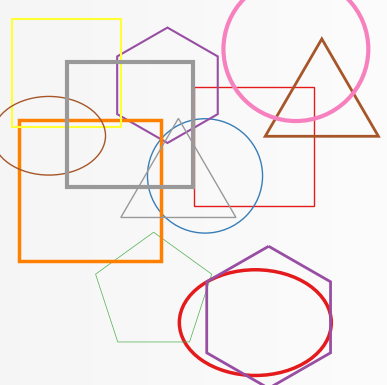[{"shape": "oval", "thickness": 2.5, "radius": 0.98, "center": [0.659, 0.162]}, {"shape": "square", "thickness": 1, "radius": 0.78, "center": [0.656, 0.619]}, {"shape": "circle", "thickness": 1, "radius": 0.74, "center": [0.529, 0.543]}, {"shape": "pentagon", "thickness": 0.5, "radius": 0.79, "center": [0.396, 0.239]}, {"shape": "hexagon", "thickness": 1.5, "radius": 0.75, "center": [0.432, 0.779]}, {"shape": "hexagon", "thickness": 2, "radius": 0.92, "center": [0.693, 0.176]}, {"shape": "square", "thickness": 2.5, "radius": 0.92, "center": [0.233, 0.504]}, {"shape": "square", "thickness": 1.5, "radius": 0.7, "center": [0.172, 0.81]}, {"shape": "triangle", "thickness": 2, "radius": 0.84, "center": [0.83, 0.73]}, {"shape": "oval", "thickness": 1, "radius": 0.73, "center": [0.126, 0.647]}, {"shape": "circle", "thickness": 3, "radius": 0.93, "center": [0.764, 0.873]}, {"shape": "triangle", "thickness": 1, "radius": 0.86, "center": [0.46, 0.521]}, {"shape": "square", "thickness": 3, "radius": 0.81, "center": [0.337, 0.676]}]